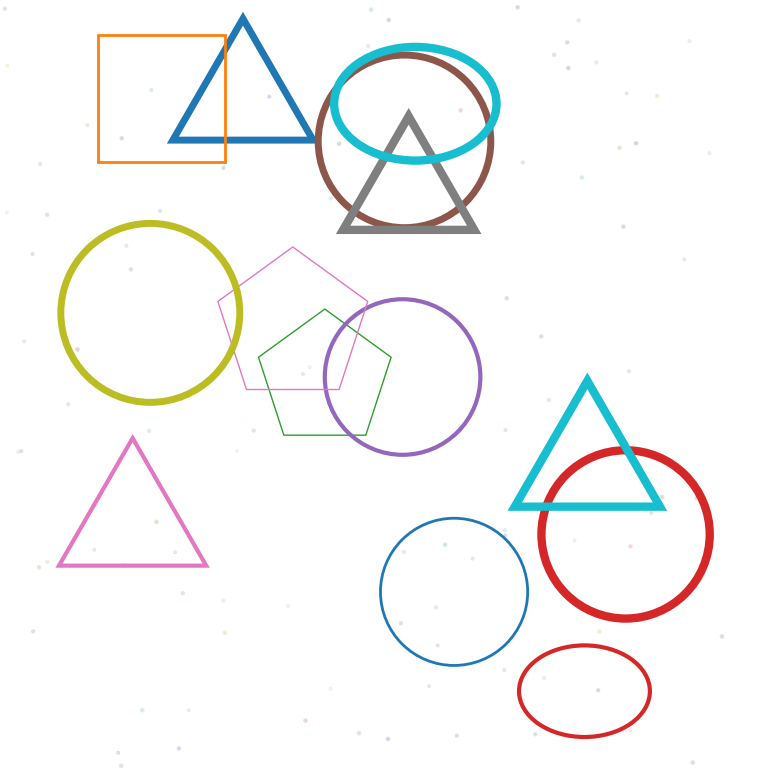[{"shape": "triangle", "thickness": 2.5, "radius": 0.53, "center": [0.316, 0.871]}, {"shape": "circle", "thickness": 1, "radius": 0.48, "center": [0.59, 0.231]}, {"shape": "square", "thickness": 1, "radius": 0.41, "center": [0.21, 0.872]}, {"shape": "pentagon", "thickness": 0.5, "radius": 0.45, "center": [0.422, 0.508]}, {"shape": "circle", "thickness": 3, "radius": 0.55, "center": [0.812, 0.306]}, {"shape": "oval", "thickness": 1.5, "radius": 0.42, "center": [0.759, 0.102]}, {"shape": "circle", "thickness": 1.5, "radius": 0.51, "center": [0.523, 0.51]}, {"shape": "circle", "thickness": 2.5, "radius": 0.56, "center": [0.525, 0.816]}, {"shape": "triangle", "thickness": 1.5, "radius": 0.55, "center": [0.172, 0.321]}, {"shape": "pentagon", "thickness": 0.5, "radius": 0.51, "center": [0.38, 0.577]}, {"shape": "triangle", "thickness": 3, "radius": 0.49, "center": [0.531, 0.751]}, {"shape": "circle", "thickness": 2.5, "radius": 0.58, "center": [0.195, 0.594]}, {"shape": "oval", "thickness": 3, "radius": 0.53, "center": [0.539, 0.865]}, {"shape": "triangle", "thickness": 3, "radius": 0.54, "center": [0.763, 0.396]}]